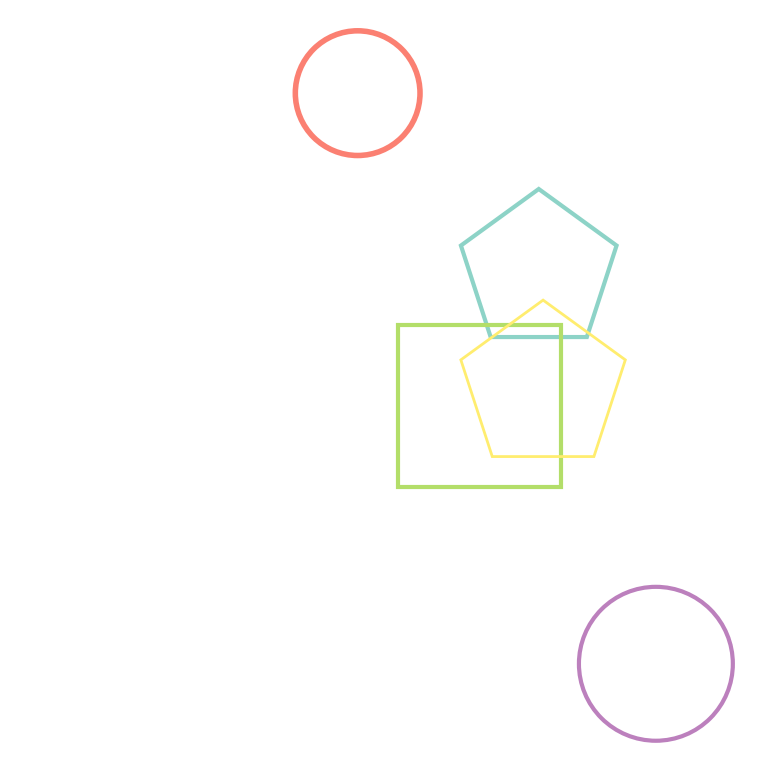[{"shape": "pentagon", "thickness": 1.5, "radius": 0.53, "center": [0.7, 0.648]}, {"shape": "circle", "thickness": 2, "radius": 0.4, "center": [0.465, 0.879]}, {"shape": "square", "thickness": 1.5, "radius": 0.53, "center": [0.623, 0.473]}, {"shape": "circle", "thickness": 1.5, "radius": 0.5, "center": [0.852, 0.138]}, {"shape": "pentagon", "thickness": 1, "radius": 0.56, "center": [0.705, 0.498]}]